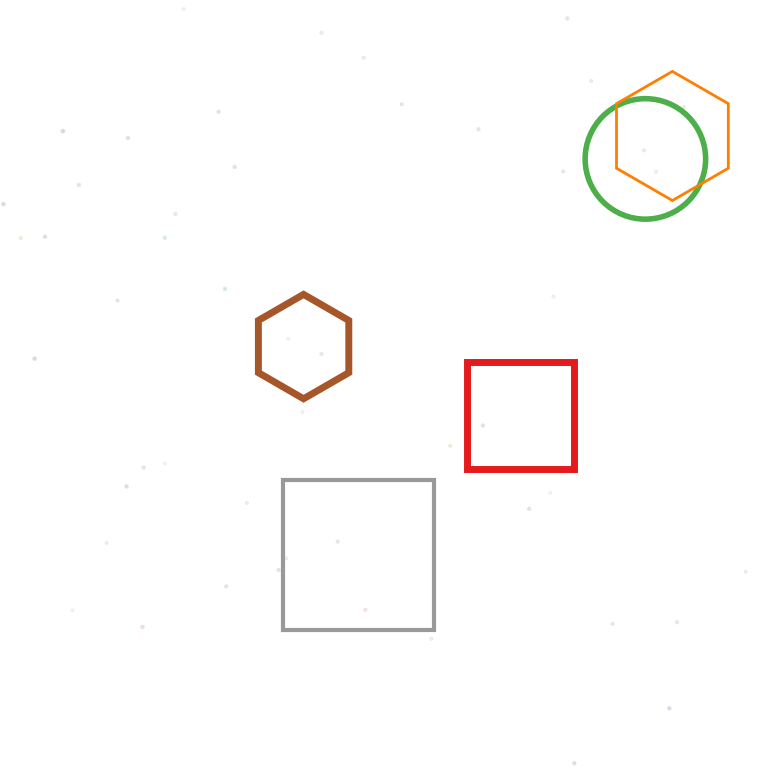[{"shape": "square", "thickness": 2.5, "radius": 0.35, "center": [0.676, 0.46]}, {"shape": "circle", "thickness": 2, "radius": 0.39, "center": [0.838, 0.794]}, {"shape": "hexagon", "thickness": 1, "radius": 0.42, "center": [0.873, 0.823]}, {"shape": "hexagon", "thickness": 2.5, "radius": 0.34, "center": [0.394, 0.55]}, {"shape": "square", "thickness": 1.5, "radius": 0.49, "center": [0.466, 0.279]}]